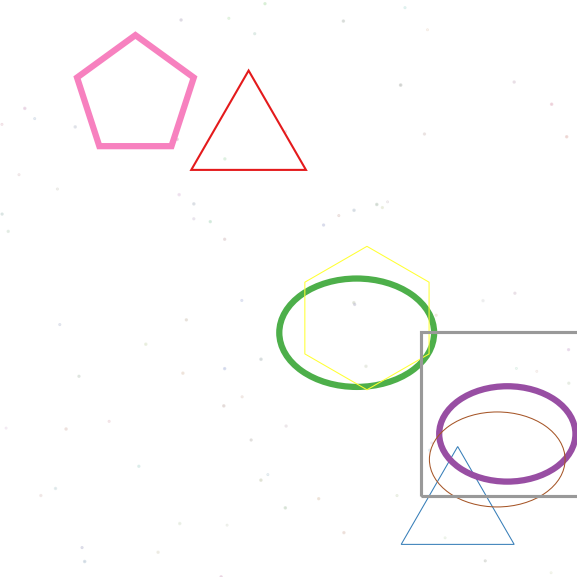[{"shape": "triangle", "thickness": 1, "radius": 0.57, "center": [0.43, 0.762]}, {"shape": "triangle", "thickness": 0.5, "radius": 0.56, "center": [0.793, 0.113]}, {"shape": "oval", "thickness": 3, "radius": 0.67, "center": [0.618, 0.423]}, {"shape": "oval", "thickness": 3, "radius": 0.59, "center": [0.878, 0.248]}, {"shape": "hexagon", "thickness": 0.5, "radius": 0.62, "center": [0.635, 0.448]}, {"shape": "oval", "thickness": 0.5, "radius": 0.59, "center": [0.861, 0.204]}, {"shape": "pentagon", "thickness": 3, "radius": 0.53, "center": [0.234, 0.832]}, {"shape": "square", "thickness": 1.5, "radius": 0.71, "center": [0.871, 0.282]}]